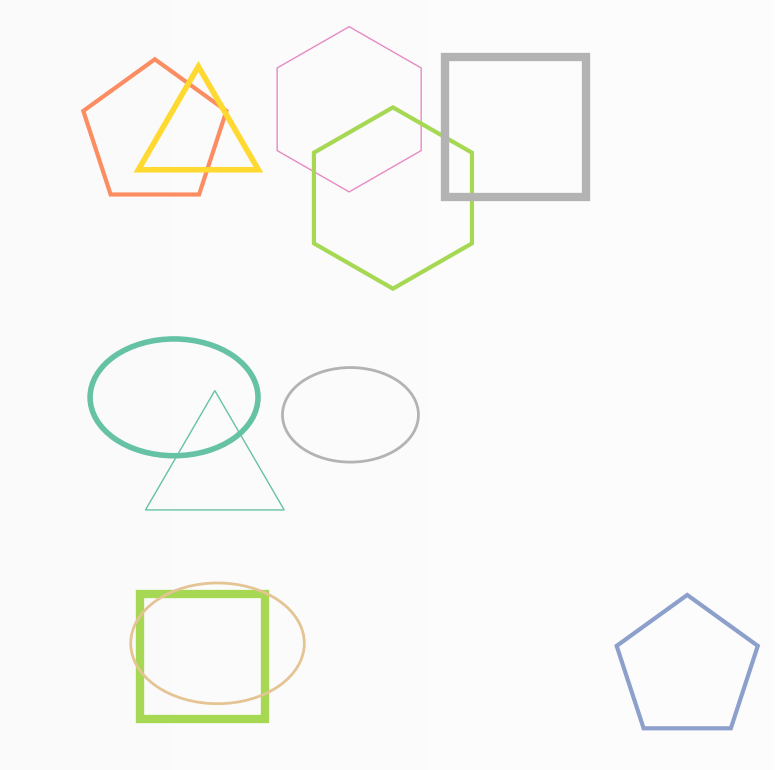[{"shape": "oval", "thickness": 2, "radius": 0.54, "center": [0.225, 0.484]}, {"shape": "triangle", "thickness": 0.5, "radius": 0.52, "center": [0.277, 0.389]}, {"shape": "pentagon", "thickness": 1.5, "radius": 0.49, "center": [0.2, 0.826]}, {"shape": "pentagon", "thickness": 1.5, "radius": 0.48, "center": [0.887, 0.132]}, {"shape": "hexagon", "thickness": 0.5, "radius": 0.54, "center": [0.451, 0.858]}, {"shape": "hexagon", "thickness": 1.5, "radius": 0.59, "center": [0.507, 0.743]}, {"shape": "square", "thickness": 3, "radius": 0.4, "center": [0.261, 0.148]}, {"shape": "triangle", "thickness": 2, "radius": 0.45, "center": [0.256, 0.824]}, {"shape": "oval", "thickness": 1, "radius": 0.56, "center": [0.281, 0.164]}, {"shape": "oval", "thickness": 1, "radius": 0.44, "center": [0.452, 0.461]}, {"shape": "square", "thickness": 3, "radius": 0.46, "center": [0.665, 0.835]}]